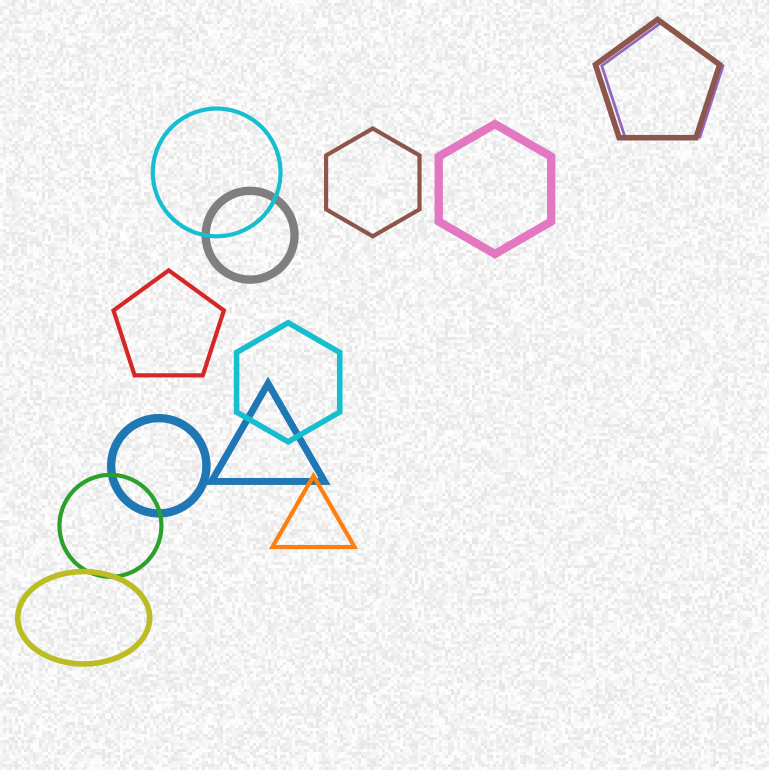[{"shape": "triangle", "thickness": 2.5, "radius": 0.42, "center": [0.348, 0.417]}, {"shape": "circle", "thickness": 3, "radius": 0.31, "center": [0.206, 0.395]}, {"shape": "triangle", "thickness": 1.5, "radius": 0.31, "center": [0.407, 0.32]}, {"shape": "circle", "thickness": 1.5, "radius": 0.33, "center": [0.143, 0.317]}, {"shape": "pentagon", "thickness": 1.5, "radius": 0.38, "center": [0.219, 0.574]}, {"shape": "pentagon", "thickness": 1, "radius": 0.41, "center": [0.86, 0.889]}, {"shape": "hexagon", "thickness": 1.5, "radius": 0.35, "center": [0.484, 0.763]}, {"shape": "pentagon", "thickness": 2, "radius": 0.42, "center": [0.854, 0.89]}, {"shape": "hexagon", "thickness": 3, "radius": 0.42, "center": [0.643, 0.754]}, {"shape": "circle", "thickness": 3, "radius": 0.29, "center": [0.325, 0.695]}, {"shape": "oval", "thickness": 2, "radius": 0.43, "center": [0.109, 0.198]}, {"shape": "circle", "thickness": 1.5, "radius": 0.41, "center": [0.281, 0.776]}, {"shape": "hexagon", "thickness": 2, "radius": 0.39, "center": [0.374, 0.504]}]